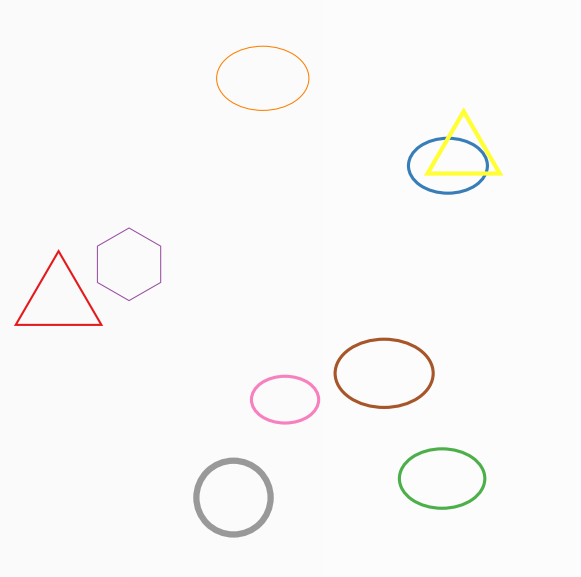[{"shape": "triangle", "thickness": 1, "radius": 0.43, "center": [0.101, 0.479]}, {"shape": "oval", "thickness": 1.5, "radius": 0.34, "center": [0.771, 0.712]}, {"shape": "oval", "thickness": 1.5, "radius": 0.37, "center": [0.761, 0.17]}, {"shape": "hexagon", "thickness": 0.5, "radius": 0.31, "center": [0.222, 0.541]}, {"shape": "oval", "thickness": 0.5, "radius": 0.4, "center": [0.452, 0.864]}, {"shape": "triangle", "thickness": 2, "radius": 0.36, "center": [0.798, 0.735]}, {"shape": "oval", "thickness": 1.5, "radius": 0.42, "center": [0.661, 0.353]}, {"shape": "oval", "thickness": 1.5, "radius": 0.29, "center": [0.49, 0.307]}, {"shape": "circle", "thickness": 3, "radius": 0.32, "center": [0.402, 0.138]}]